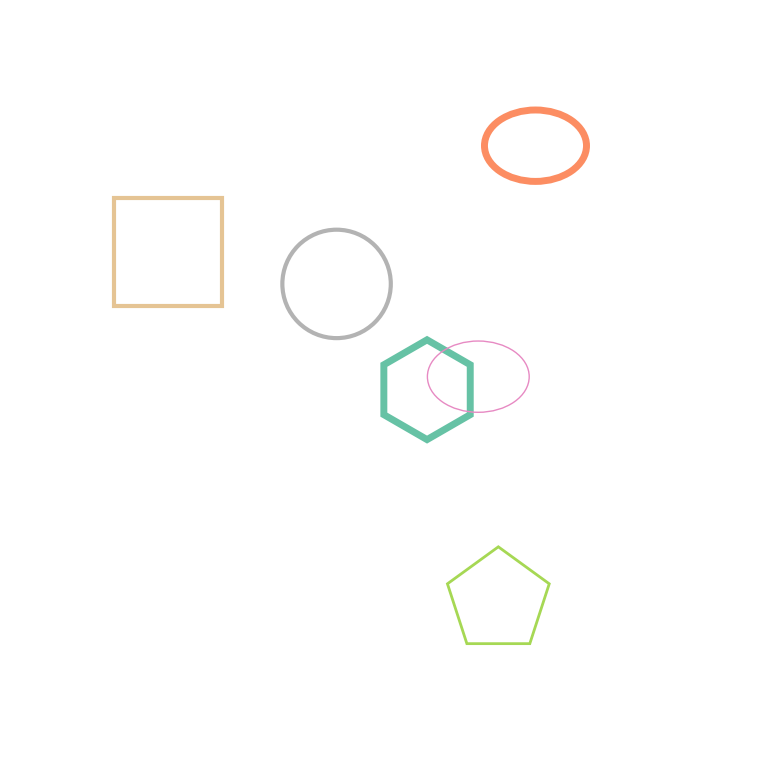[{"shape": "hexagon", "thickness": 2.5, "radius": 0.32, "center": [0.555, 0.494]}, {"shape": "oval", "thickness": 2.5, "radius": 0.33, "center": [0.695, 0.811]}, {"shape": "oval", "thickness": 0.5, "radius": 0.33, "center": [0.621, 0.511]}, {"shape": "pentagon", "thickness": 1, "radius": 0.35, "center": [0.647, 0.22]}, {"shape": "square", "thickness": 1.5, "radius": 0.35, "center": [0.218, 0.673]}, {"shape": "circle", "thickness": 1.5, "radius": 0.35, "center": [0.437, 0.631]}]